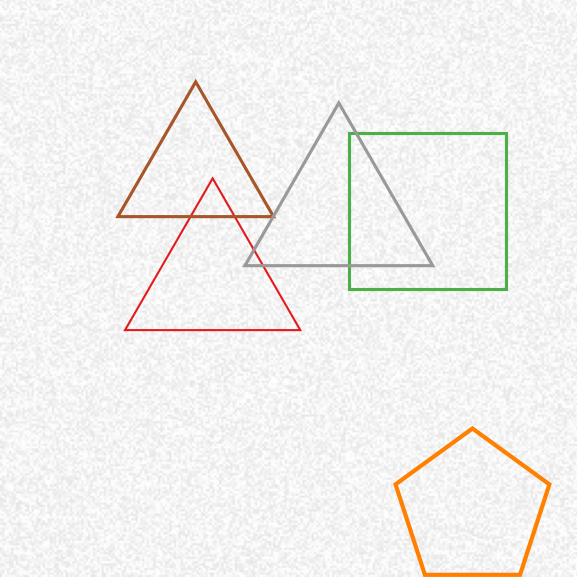[{"shape": "triangle", "thickness": 1, "radius": 0.88, "center": [0.368, 0.515]}, {"shape": "square", "thickness": 1.5, "radius": 0.68, "center": [0.741, 0.634]}, {"shape": "pentagon", "thickness": 2, "radius": 0.7, "center": [0.818, 0.117]}, {"shape": "triangle", "thickness": 1.5, "radius": 0.78, "center": [0.339, 0.702]}, {"shape": "triangle", "thickness": 1.5, "radius": 0.94, "center": [0.587, 0.633]}]